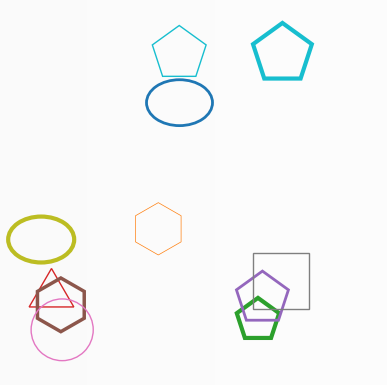[{"shape": "oval", "thickness": 2, "radius": 0.43, "center": [0.463, 0.733]}, {"shape": "hexagon", "thickness": 0.5, "radius": 0.34, "center": [0.409, 0.406]}, {"shape": "pentagon", "thickness": 3, "radius": 0.29, "center": [0.666, 0.169]}, {"shape": "triangle", "thickness": 1, "radius": 0.33, "center": [0.133, 0.236]}, {"shape": "pentagon", "thickness": 2, "radius": 0.35, "center": [0.677, 0.225]}, {"shape": "hexagon", "thickness": 2.5, "radius": 0.35, "center": [0.157, 0.208]}, {"shape": "circle", "thickness": 1, "radius": 0.4, "center": [0.16, 0.143]}, {"shape": "square", "thickness": 1, "radius": 0.36, "center": [0.726, 0.269]}, {"shape": "oval", "thickness": 3, "radius": 0.43, "center": [0.106, 0.378]}, {"shape": "pentagon", "thickness": 1, "radius": 0.36, "center": [0.463, 0.861]}, {"shape": "pentagon", "thickness": 3, "radius": 0.4, "center": [0.729, 0.861]}]